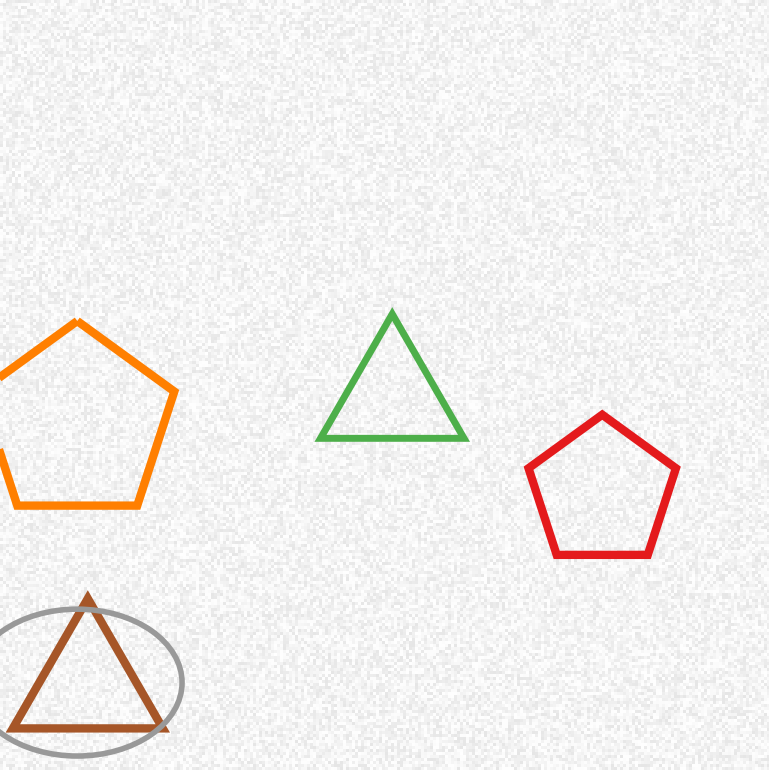[{"shape": "pentagon", "thickness": 3, "radius": 0.5, "center": [0.782, 0.361]}, {"shape": "triangle", "thickness": 2.5, "radius": 0.54, "center": [0.509, 0.485]}, {"shape": "pentagon", "thickness": 3, "radius": 0.66, "center": [0.1, 0.451]}, {"shape": "triangle", "thickness": 3, "radius": 0.56, "center": [0.114, 0.11]}, {"shape": "oval", "thickness": 2, "radius": 0.68, "center": [0.1, 0.114]}]